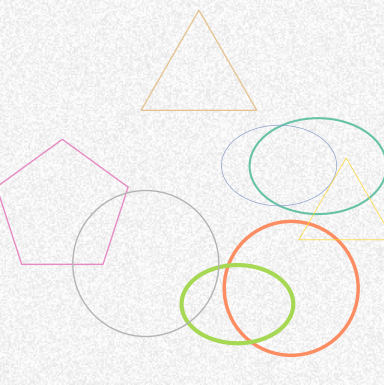[{"shape": "oval", "thickness": 1.5, "radius": 0.89, "center": [0.826, 0.569]}, {"shape": "circle", "thickness": 2.5, "radius": 0.87, "center": [0.756, 0.251]}, {"shape": "oval", "thickness": 0.5, "radius": 0.75, "center": [0.725, 0.57]}, {"shape": "pentagon", "thickness": 1, "radius": 0.9, "center": [0.162, 0.459]}, {"shape": "oval", "thickness": 3, "radius": 0.73, "center": [0.617, 0.21]}, {"shape": "triangle", "thickness": 0.5, "radius": 0.71, "center": [0.899, 0.448]}, {"shape": "triangle", "thickness": 1, "radius": 0.87, "center": [0.517, 0.8]}, {"shape": "circle", "thickness": 1, "radius": 0.95, "center": [0.379, 0.316]}]